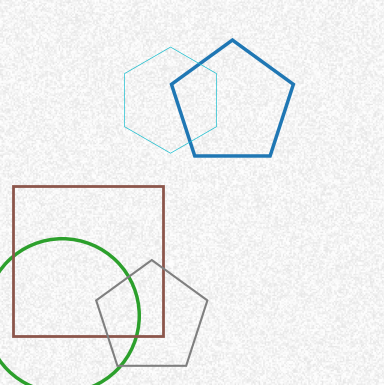[{"shape": "pentagon", "thickness": 2.5, "radius": 0.83, "center": [0.604, 0.73]}, {"shape": "circle", "thickness": 2.5, "radius": 1.0, "center": [0.162, 0.18]}, {"shape": "square", "thickness": 2, "radius": 0.97, "center": [0.228, 0.323]}, {"shape": "pentagon", "thickness": 1.5, "radius": 0.76, "center": [0.394, 0.173]}, {"shape": "hexagon", "thickness": 0.5, "radius": 0.69, "center": [0.443, 0.74]}]